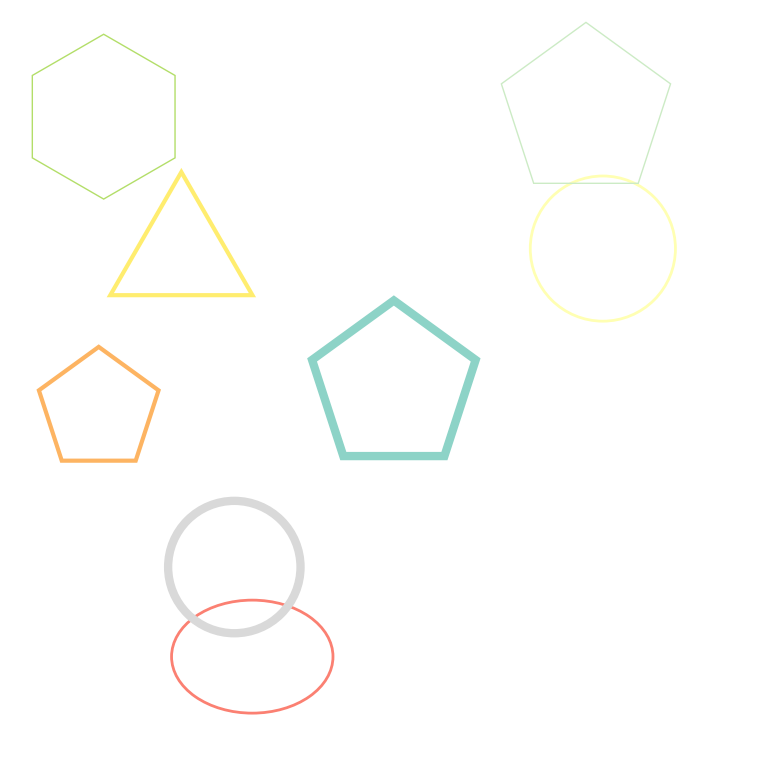[{"shape": "pentagon", "thickness": 3, "radius": 0.56, "center": [0.512, 0.498]}, {"shape": "circle", "thickness": 1, "radius": 0.47, "center": [0.783, 0.677]}, {"shape": "oval", "thickness": 1, "radius": 0.52, "center": [0.328, 0.147]}, {"shape": "pentagon", "thickness": 1.5, "radius": 0.41, "center": [0.128, 0.468]}, {"shape": "hexagon", "thickness": 0.5, "radius": 0.54, "center": [0.135, 0.848]}, {"shape": "circle", "thickness": 3, "radius": 0.43, "center": [0.304, 0.264]}, {"shape": "pentagon", "thickness": 0.5, "radius": 0.58, "center": [0.761, 0.855]}, {"shape": "triangle", "thickness": 1.5, "radius": 0.53, "center": [0.236, 0.67]}]